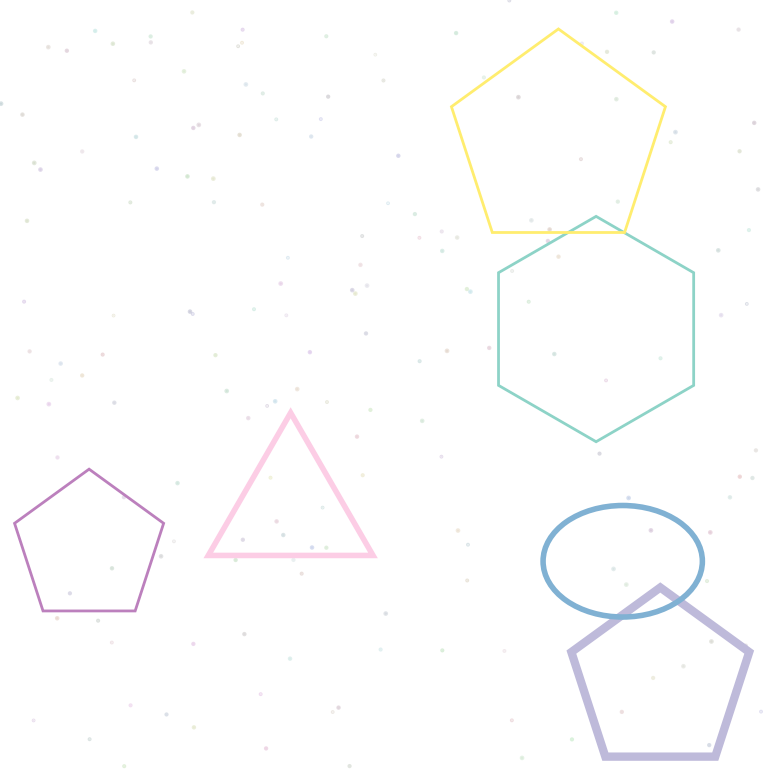[{"shape": "hexagon", "thickness": 1, "radius": 0.73, "center": [0.774, 0.573]}, {"shape": "pentagon", "thickness": 3, "radius": 0.61, "center": [0.858, 0.116]}, {"shape": "oval", "thickness": 2, "radius": 0.52, "center": [0.809, 0.271]}, {"shape": "triangle", "thickness": 2, "radius": 0.62, "center": [0.377, 0.34]}, {"shape": "pentagon", "thickness": 1, "radius": 0.51, "center": [0.116, 0.289]}, {"shape": "pentagon", "thickness": 1, "radius": 0.73, "center": [0.725, 0.816]}]